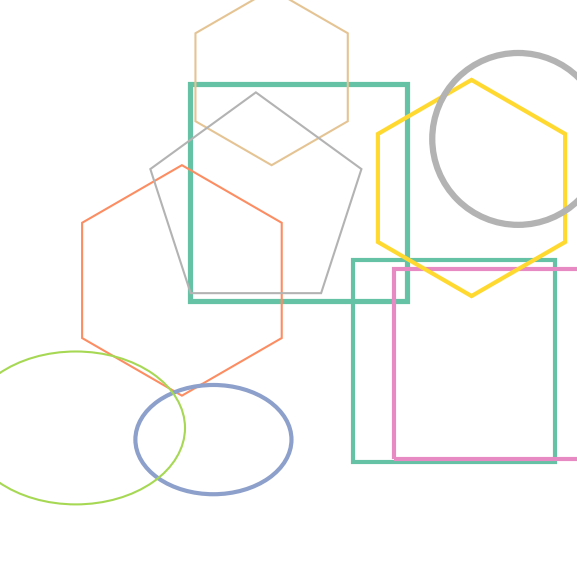[{"shape": "square", "thickness": 2, "radius": 0.87, "center": [0.786, 0.374]}, {"shape": "square", "thickness": 2.5, "radius": 0.94, "center": [0.518, 0.666]}, {"shape": "hexagon", "thickness": 1, "radius": 1.0, "center": [0.315, 0.514]}, {"shape": "oval", "thickness": 2, "radius": 0.68, "center": [0.37, 0.238]}, {"shape": "square", "thickness": 2, "radius": 0.82, "center": [0.847, 0.369]}, {"shape": "oval", "thickness": 1, "radius": 0.95, "center": [0.131, 0.258]}, {"shape": "hexagon", "thickness": 2, "radius": 0.94, "center": [0.816, 0.674]}, {"shape": "hexagon", "thickness": 1, "radius": 0.76, "center": [0.47, 0.865]}, {"shape": "pentagon", "thickness": 1, "radius": 0.96, "center": [0.443, 0.647]}, {"shape": "circle", "thickness": 3, "radius": 0.74, "center": [0.897, 0.759]}]